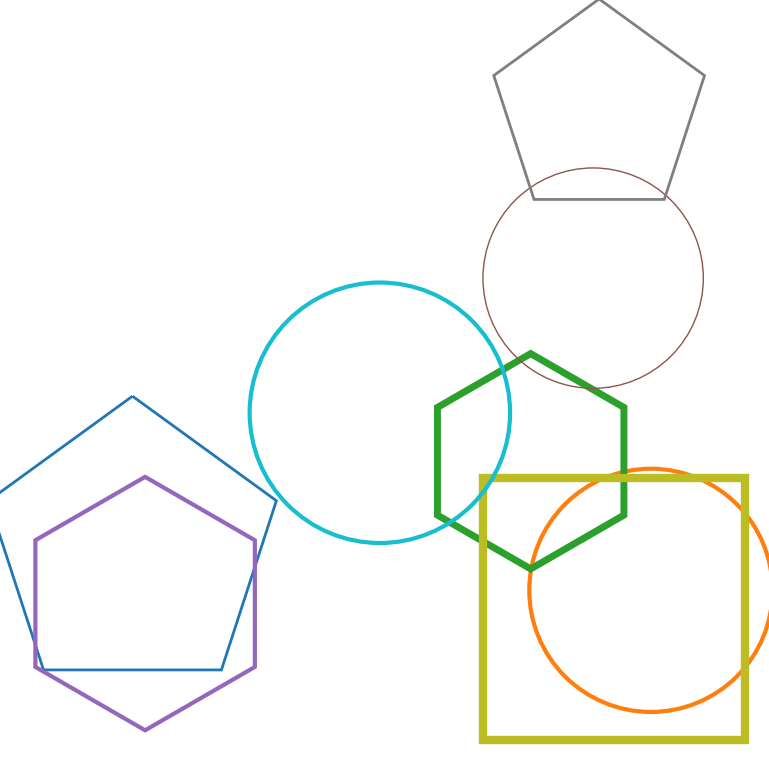[{"shape": "pentagon", "thickness": 1, "radius": 0.98, "center": [0.172, 0.289]}, {"shape": "circle", "thickness": 1.5, "radius": 0.79, "center": [0.845, 0.233]}, {"shape": "hexagon", "thickness": 2.5, "radius": 0.7, "center": [0.689, 0.401]}, {"shape": "hexagon", "thickness": 1.5, "radius": 0.82, "center": [0.188, 0.216]}, {"shape": "circle", "thickness": 0.5, "radius": 0.72, "center": [0.77, 0.639]}, {"shape": "pentagon", "thickness": 1, "radius": 0.72, "center": [0.778, 0.857]}, {"shape": "square", "thickness": 3, "radius": 0.85, "center": [0.798, 0.209]}, {"shape": "circle", "thickness": 1.5, "radius": 0.85, "center": [0.493, 0.464]}]